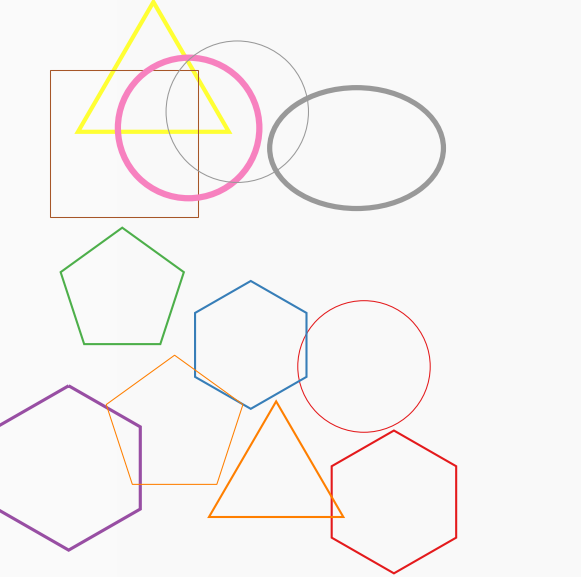[{"shape": "circle", "thickness": 0.5, "radius": 0.57, "center": [0.626, 0.365]}, {"shape": "hexagon", "thickness": 1, "radius": 0.62, "center": [0.678, 0.13]}, {"shape": "hexagon", "thickness": 1, "radius": 0.55, "center": [0.431, 0.402]}, {"shape": "pentagon", "thickness": 1, "radius": 0.56, "center": [0.21, 0.493]}, {"shape": "hexagon", "thickness": 1.5, "radius": 0.71, "center": [0.118, 0.189]}, {"shape": "pentagon", "thickness": 0.5, "radius": 0.62, "center": [0.3, 0.26]}, {"shape": "triangle", "thickness": 1, "radius": 0.67, "center": [0.475, 0.171]}, {"shape": "triangle", "thickness": 2, "radius": 0.75, "center": [0.264, 0.846]}, {"shape": "square", "thickness": 0.5, "radius": 0.64, "center": [0.213, 0.75]}, {"shape": "circle", "thickness": 3, "radius": 0.61, "center": [0.325, 0.778]}, {"shape": "circle", "thickness": 0.5, "radius": 0.61, "center": [0.408, 0.806]}, {"shape": "oval", "thickness": 2.5, "radius": 0.75, "center": [0.613, 0.743]}]